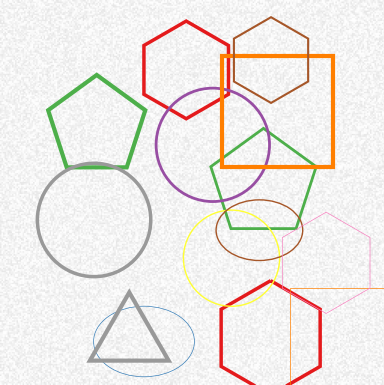[{"shape": "hexagon", "thickness": 2.5, "radius": 0.74, "center": [0.703, 0.123]}, {"shape": "hexagon", "thickness": 2.5, "radius": 0.63, "center": [0.484, 0.818]}, {"shape": "oval", "thickness": 0.5, "radius": 0.65, "center": [0.374, 0.113]}, {"shape": "pentagon", "thickness": 3, "radius": 0.66, "center": [0.251, 0.673]}, {"shape": "pentagon", "thickness": 2, "radius": 0.72, "center": [0.684, 0.523]}, {"shape": "circle", "thickness": 2, "radius": 0.74, "center": [0.553, 0.624]}, {"shape": "square", "thickness": 0.5, "radius": 0.64, "center": [0.88, 0.124]}, {"shape": "square", "thickness": 3, "radius": 0.72, "center": [0.722, 0.712]}, {"shape": "circle", "thickness": 1, "radius": 0.62, "center": [0.601, 0.329]}, {"shape": "hexagon", "thickness": 1.5, "radius": 0.56, "center": [0.704, 0.844]}, {"shape": "oval", "thickness": 1, "radius": 0.56, "center": [0.674, 0.402]}, {"shape": "hexagon", "thickness": 0.5, "radius": 0.66, "center": [0.847, 0.317]}, {"shape": "triangle", "thickness": 3, "radius": 0.59, "center": [0.336, 0.122]}, {"shape": "circle", "thickness": 2.5, "radius": 0.74, "center": [0.244, 0.429]}]